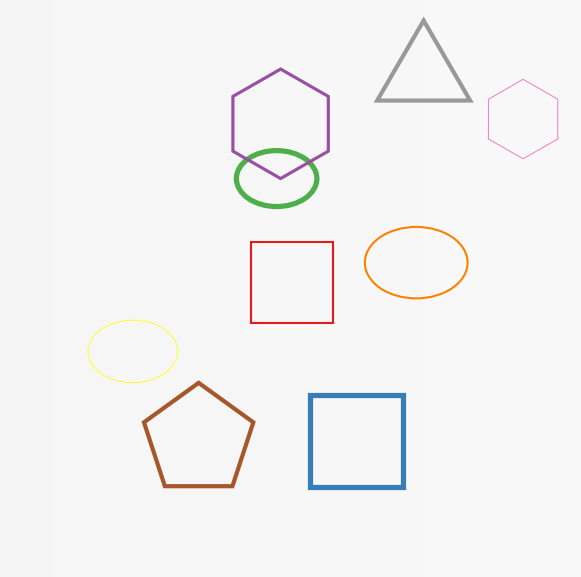[{"shape": "square", "thickness": 1, "radius": 0.35, "center": [0.503, 0.51]}, {"shape": "square", "thickness": 2.5, "radius": 0.4, "center": [0.613, 0.235]}, {"shape": "oval", "thickness": 2.5, "radius": 0.35, "center": [0.476, 0.69]}, {"shape": "hexagon", "thickness": 1.5, "radius": 0.47, "center": [0.483, 0.785]}, {"shape": "oval", "thickness": 1, "radius": 0.44, "center": [0.716, 0.544]}, {"shape": "oval", "thickness": 0.5, "radius": 0.39, "center": [0.229, 0.391]}, {"shape": "pentagon", "thickness": 2, "radius": 0.49, "center": [0.342, 0.237]}, {"shape": "hexagon", "thickness": 0.5, "radius": 0.34, "center": [0.9, 0.793]}, {"shape": "triangle", "thickness": 2, "radius": 0.46, "center": [0.729, 0.871]}]